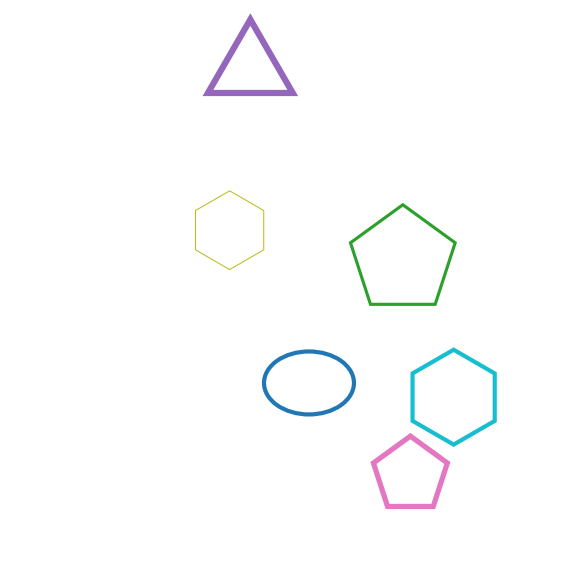[{"shape": "oval", "thickness": 2, "radius": 0.39, "center": [0.535, 0.336]}, {"shape": "pentagon", "thickness": 1.5, "radius": 0.48, "center": [0.698, 0.549]}, {"shape": "triangle", "thickness": 3, "radius": 0.42, "center": [0.433, 0.881]}, {"shape": "pentagon", "thickness": 2.5, "radius": 0.34, "center": [0.711, 0.177]}, {"shape": "hexagon", "thickness": 0.5, "radius": 0.34, "center": [0.398, 0.601]}, {"shape": "hexagon", "thickness": 2, "radius": 0.41, "center": [0.786, 0.311]}]